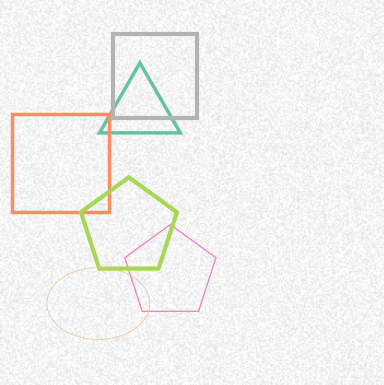[{"shape": "triangle", "thickness": 2.5, "radius": 0.61, "center": [0.363, 0.715]}, {"shape": "square", "thickness": 2.5, "radius": 0.63, "center": [0.157, 0.577]}, {"shape": "pentagon", "thickness": 1, "radius": 0.62, "center": [0.443, 0.292]}, {"shape": "pentagon", "thickness": 3, "radius": 0.66, "center": [0.335, 0.408]}, {"shape": "oval", "thickness": 0.5, "radius": 0.67, "center": [0.255, 0.212]}, {"shape": "square", "thickness": 3, "radius": 0.54, "center": [0.403, 0.802]}]